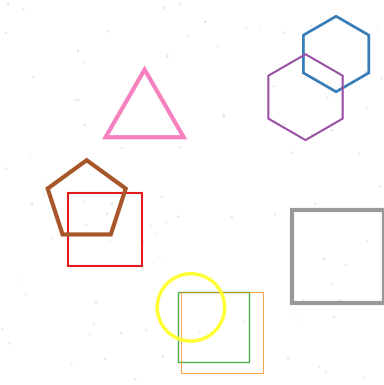[{"shape": "square", "thickness": 1.5, "radius": 0.48, "center": [0.273, 0.404]}, {"shape": "hexagon", "thickness": 2, "radius": 0.49, "center": [0.873, 0.86]}, {"shape": "square", "thickness": 1, "radius": 0.46, "center": [0.554, 0.151]}, {"shape": "hexagon", "thickness": 1.5, "radius": 0.56, "center": [0.794, 0.748]}, {"shape": "square", "thickness": 0.5, "radius": 0.53, "center": [0.577, 0.136]}, {"shape": "circle", "thickness": 2.5, "radius": 0.44, "center": [0.496, 0.202]}, {"shape": "pentagon", "thickness": 3, "radius": 0.53, "center": [0.225, 0.477]}, {"shape": "triangle", "thickness": 3, "radius": 0.59, "center": [0.376, 0.702]}, {"shape": "square", "thickness": 3, "radius": 0.6, "center": [0.877, 0.334]}]